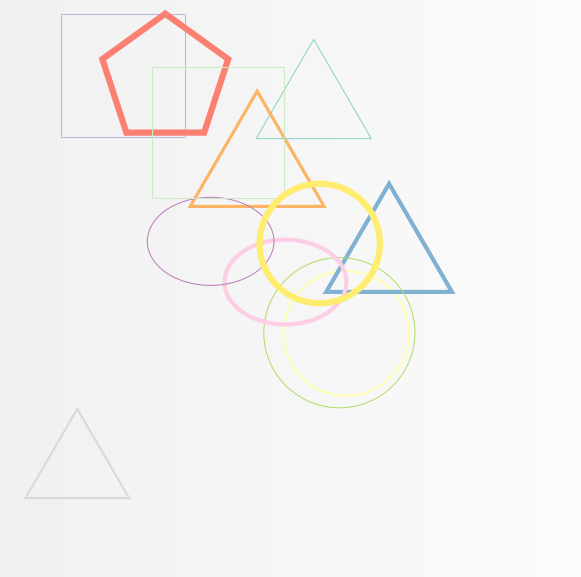[{"shape": "triangle", "thickness": 0.5, "radius": 0.57, "center": [0.54, 0.816]}, {"shape": "circle", "thickness": 1, "radius": 0.54, "center": [0.596, 0.422]}, {"shape": "square", "thickness": 0.5, "radius": 0.53, "center": [0.212, 0.869]}, {"shape": "pentagon", "thickness": 3, "radius": 0.57, "center": [0.284, 0.862]}, {"shape": "triangle", "thickness": 2, "radius": 0.62, "center": [0.669, 0.556]}, {"shape": "triangle", "thickness": 1.5, "radius": 0.67, "center": [0.442, 0.708]}, {"shape": "circle", "thickness": 0.5, "radius": 0.65, "center": [0.584, 0.423]}, {"shape": "oval", "thickness": 2, "radius": 0.52, "center": [0.491, 0.511]}, {"shape": "triangle", "thickness": 1, "radius": 0.51, "center": [0.133, 0.188]}, {"shape": "oval", "thickness": 0.5, "radius": 0.54, "center": [0.362, 0.581]}, {"shape": "square", "thickness": 0.5, "radius": 0.57, "center": [0.375, 0.77]}, {"shape": "circle", "thickness": 3, "radius": 0.52, "center": [0.55, 0.578]}]